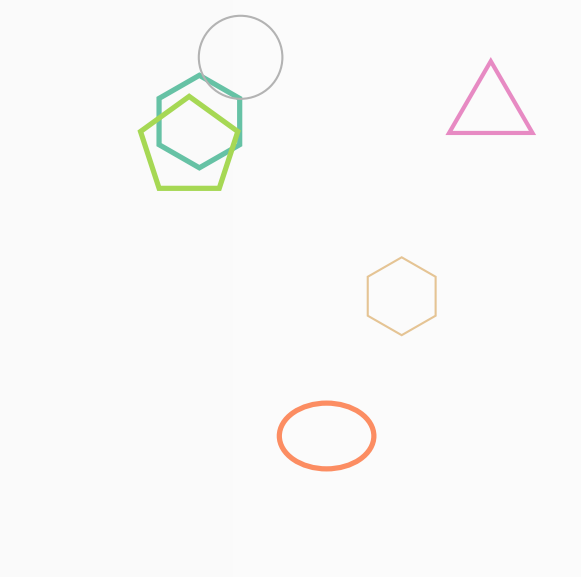[{"shape": "hexagon", "thickness": 2.5, "radius": 0.4, "center": [0.343, 0.789]}, {"shape": "oval", "thickness": 2.5, "radius": 0.41, "center": [0.562, 0.244]}, {"shape": "triangle", "thickness": 2, "radius": 0.41, "center": [0.844, 0.81]}, {"shape": "pentagon", "thickness": 2.5, "radius": 0.44, "center": [0.325, 0.744]}, {"shape": "hexagon", "thickness": 1, "radius": 0.34, "center": [0.691, 0.486]}, {"shape": "circle", "thickness": 1, "radius": 0.36, "center": [0.414, 0.9]}]